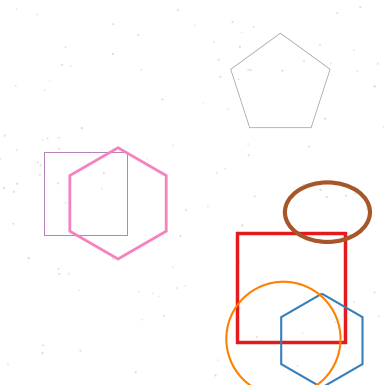[{"shape": "square", "thickness": 2.5, "radius": 0.7, "center": [0.755, 0.253]}, {"shape": "hexagon", "thickness": 1.5, "radius": 0.61, "center": [0.836, 0.115]}, {"shape": "square", "thickness": 0.5, "radius": 0.54, "center": [0.221, 0.498]}, {"shape": "circle", "thickness": 1.5, "radius": 0.74, "center": [0.736, 0.12]}, {"shape": "oval", "thickness": 3, "radius": 0.55, "center": [0.85, 0.449]}, {"shape": "hexagon", "thickness": 2, "radius": 0.72, "center": [0.307, 0.472]}, {"shape": "pentagon", "thickness": 0.5, "radius": 0.68, "center": [0.728, 0.778]}]